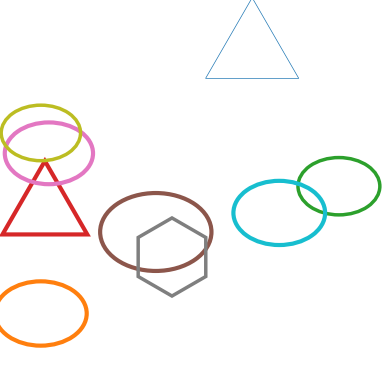[{"shape": "triangle", "thickness": 0.5, "radius": 0.7, "center": [0.655, 0.866]}, {"shape": "oval", "thickness": 3, "radius": 0.6, "center": [0.106, 0.186]}, {"shape": "oval", "thickness": 2.5, "radius": 0.53, "center": [0.88, 0.516]}, {"shape": "triangle", "thickness": 3, "radius": 0.64, "center": [0.117, 0.455]}, {"shape": "oval", "thickness": 3, "radius": 0.72, "center": [0.405, 0.397]}, {"shape": "oval", "thickness": 3, "radius": 0.57, "center": [0.127, 0.602]}, {"shape": "hexagon", "thickness": 2.5, "radius": 0.51, "center": [0.447, 0.332]}, {"shape": "oval", "thickness": 2.5, "radius": 0.52, "center": [0.106, 0.655]}, {"shape": "oval", "thickness": 3, "radius": 0.6, "center": [0.725, 0.447]}]